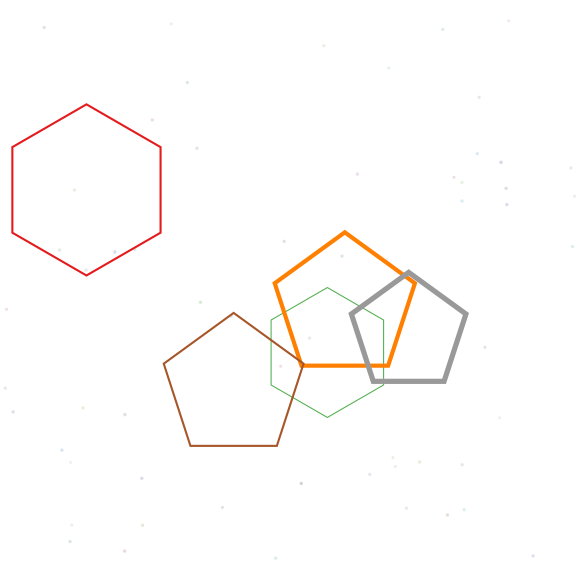[{"shape": "hexagon", "thickness": 1, "radius": 0.74, "center": [0.15, 0.67]}, {"shape": "hexagon", "thickness": 0.5, "radius": 0.56, "center": [0.567, 0.389]}, {"shape": "pentagon", "thickness": 2, "radius": 0.64, "center": [0.597, 0.469]}, {"shape": "pentagon", "thickness": 1, "radius": 0.64, "center": [0.405, 0.33]}, {"shape": "pentagon", "thickness": 2.5, "radius": 0.52, "center": [0.708, 0.423]}]